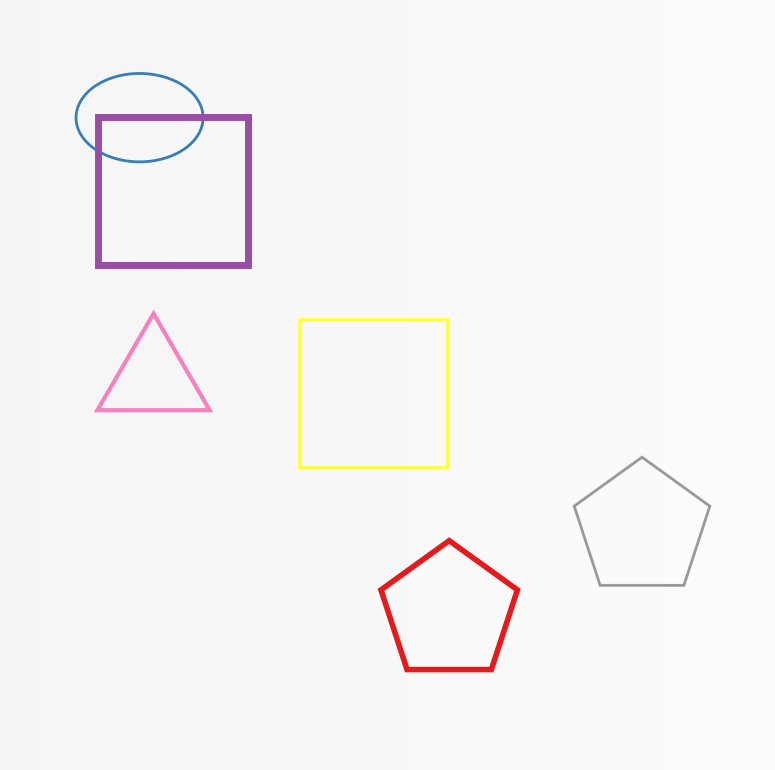[{"shape": "pentagon", "thickness": 2, "radius": 0.46, "center": [0.58, 0.205]}, {"shape": "oval", "thickness": 1, "radius": 0.41, "center": [0.18, 0.847]}, {"shape": "square", "thickness": 2.5, "radius": 0.48, "center": [0.223, 0.752]}, {"shape": "square", "thickness": 1, "radius": 0.48, "center": [0.481, 0.49]}, {"shape": "triangle", "thickness": 1.5, "radius": 0.42, "center": [0.198, 0.509]}, {"shape": "pentagon", "thickness": 1, "radius": 0.46, "center": [0.828, 0.314]}]